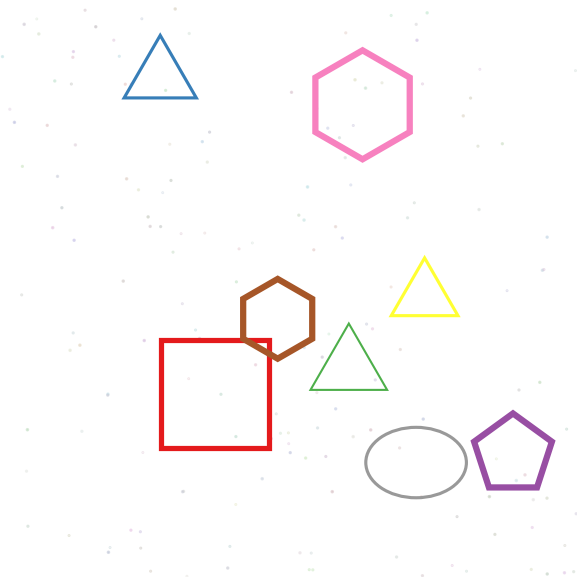[{"shape": "square", "thickness": 2.5, "radius": 0.47, "center": [0.373, 0.317]}, {"shape": "triangle", "thickness": 1.5, "radius": 0.36, "center": [0.277, 0.866]}, {"shape": "triangle", "thickness": 1, "radius": 0.38, "center": [0.604, 0.362]}, {"shape": "pentagon", "thickness": 3, "radius": 0.35, "center": [0.888, 0.212]}, {"shape": "triangle", "thickness": 1.5, "radius": 0.33, "center": [0.735, 0.486]}, {"shape": "hexagon", "thickness": 3, "radius": 0.35, "center": [0.481, 0.447]}, {"shape": "hexagon", "thickness": 3, "radius": 0.47, "center": [0.628, 0.818]}, {"shape": "oval", "thickness": 1.5, "radius": 0.44, "center": [0.721, 0.198]}]